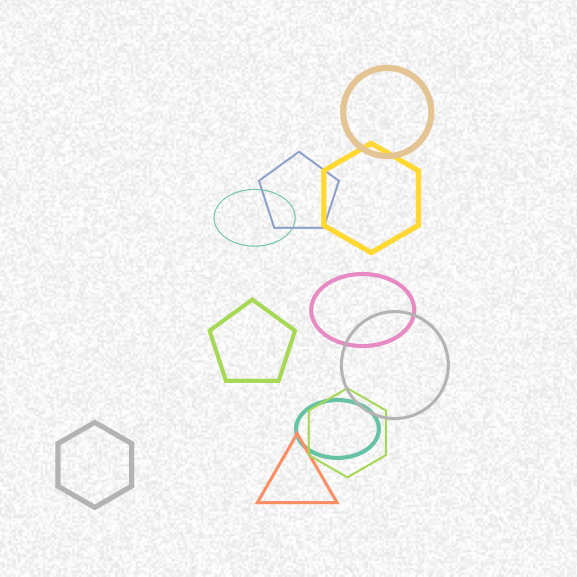[{"shape": "oval", "thickness": 0.5, "radius": 0.35, "center": [0.441, 0.622]}, {"shape": "oval", "thickness": 2, "radius": 0.36, "center": [0.584, 0.256]}, {"shape": "triangle", "thickness": 1.5, "radius": 0.4, "center": [0.515, 0.169]}, {"shape": "pentagon", "thickness": 1, "radius": 0.36, "center": [0.518, 0.664]}, {"shape": "oval", "thickness": 2, "radius": 0.45, "center": [0.628, 0.462]}, {"shape": "pentagon", "thickness": 2, "radius": 0.39, "center": [0.437, 0.403]}, {"shape": "hexagon", "thickness": 1, "radius": 0.39, "center": [0.602, 0.25]}, {"shape": "hexagon", "thickness": 2.5, "radius": 0.47, "center": [0.643, 0.656]}, {"shape": "circle", "thickness": 3, "radius": 0.38, "center": [0.671, 0.805]}, {"shape": "circle", "thickness": 1.5, "radius": 0.46, "center": [0.684, 0.367]}, {"shape": "hexagon", "thickness": 2.5, "radius": 0.37, "center": [0.164, 0.194]}]